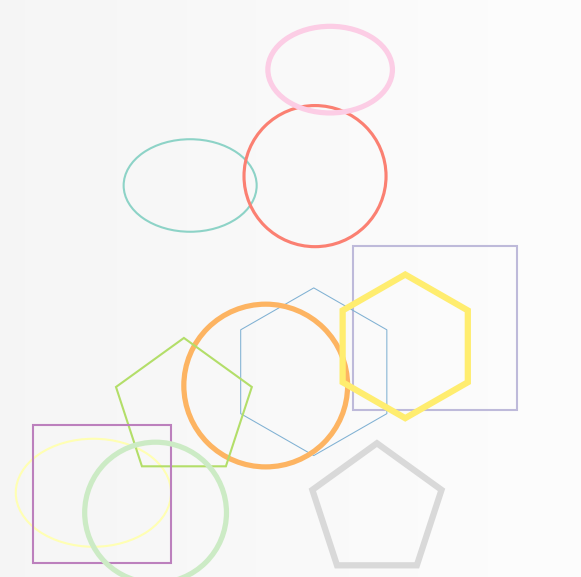[{"shape": "oval", "thickness": 1, "radius": 0.57, "center": [0.327, 0.678]}, {"shape": "oval", "thickness": 1, "radius": 0.67, "center": [0.161, 0.146]}, {"shape": "square", "thickness": 1, "radius": 0.71, "center": [0.748, 0.431]}, {"shape": "circle", "thickness": 1.5, "radius": 0.61, "center": [0.542, 0.694]}, {"shape": "hexagon", "thickness": 0.5, "radius": 0.73, "center": [0.54, 0.355]}, {"shape": "circle", "thickness": 2.5, "radius": 0.7, "center": [0.457, 0.332]}, {"shape": "pentagon", "thickness": 1, "radius": 0.61, "center": [0.316, 0.291]}, {"shape": "oval", "thickness": 2.5, "radius": 0.54, "center": [0.568, 0.879]}, {"shape": "pentagon", "thickness": 3, "radius": 0.58, "center": [0.648, 0.115]}, {"shape": "square", "thickness": 1, "radius": 0.59, "center": [0.176, 0.144]}, {"shape": "circle", "thickness": 2.5, "radius": 0.61, "center": [0.268, 0.111]}, {"shape": "hexagon", "thickness": 3, "radius": 0.62, "center": [0.697, 0.399]}]